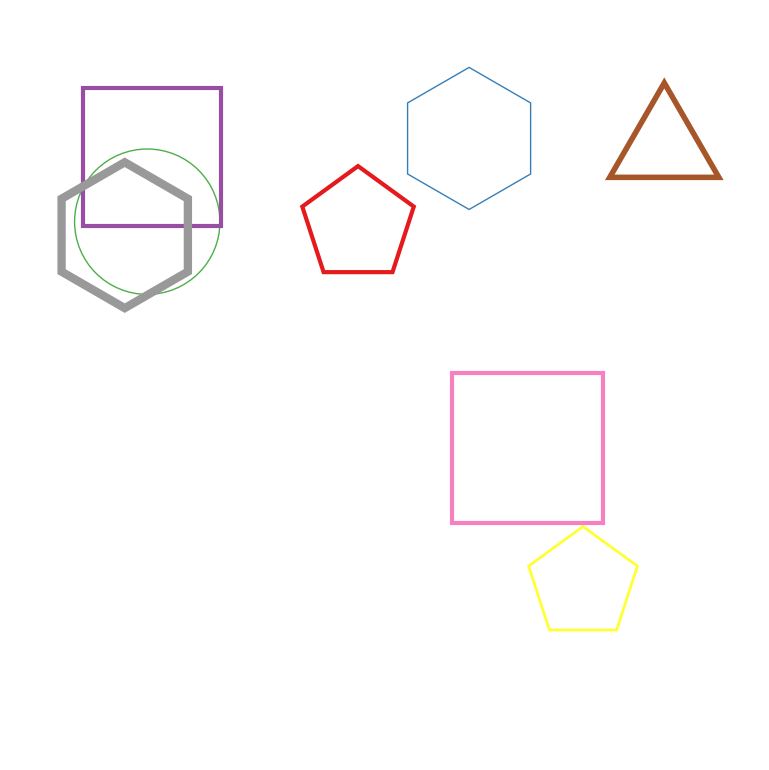[{"shape": "pentagon", "thickness": 1.5, "radius": 0.38, "center": [0.465, 0.708]}, {"shape": "hexagon", "thickness": 0.5, "radius": 0.46, "center": [0.609, 0.82]}, {"shape": "circle", "thickness": 0.5, "radius": 0.47, "center": [0.191, 0.712]}, {"shape": "square", "thickness": 1.5, "radius": 0.45, "center": [0.198, 0.796]}, {"shape": "pentagon", "thickness": 1, "radius": 0.37, "center": [0.757, 0.242]}, {"shape": "triangle", "thickness": 2, "radius": 0.41, "center": [0.863, 0.811]}, {"shape": "square", "thickness": 1.5, "radius": 0.49, "center": [0.685, 0.418]}, {"shape": "hexagon", "thickness": 3, "radius": 0.47, "center": [0.162, 0.695]}]